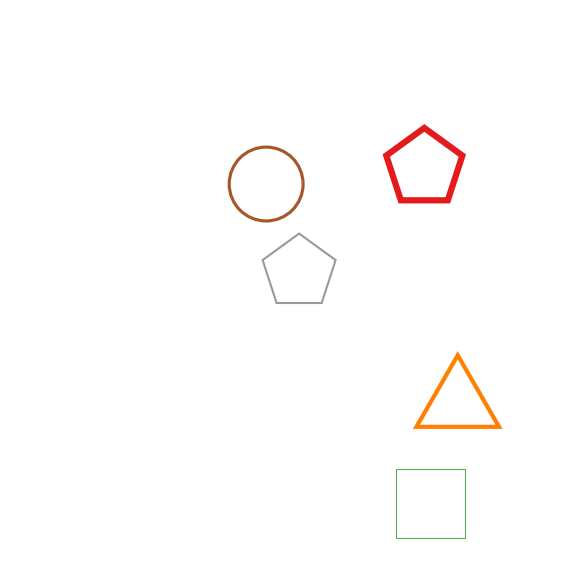[{"shape": "pentagon", "thickness": 3, "radius": 0.35, "center": [0.735, 0.708]}, {"shape": "square", "thickness": 0.5, "radius": 0.3, "center": [0.746, 0.127]}, {"shape": "triangle", "thickness": 2, "radius": 0.41, "center": [0.793, 0.301]}, {"shape": "circle", "thickness": 1.5, "radius": 0.32, "center": [0.461, 0.68]}, {"shape": "pentagon", "thickness": 1, "radius": 0.33, "center": [0.518, 0.528]}]